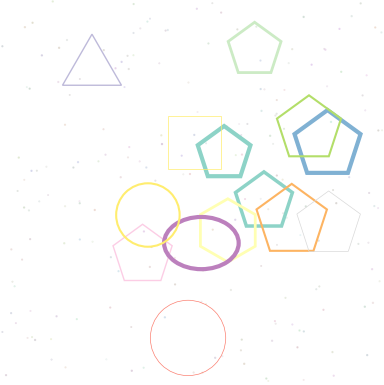[{"shape": "pentagon", "thickness": 2.5, "radius": 0.39, "center": [0.686, 0.476]}, {"shape": "pentagon", "thickness": 3, "radius": 0.36, "center": [0.582, 0.601]}, {"shape": "hexagon", "thickness": 2, "radius": 0.41, "center": [0.592, 0.402]}, {"shape": "triangle", "thickness": 1, "radius": 0.44, "center": [0.239, 0.823]}, {"shape": "circle", "thickness": 0.5, "radius": 0.49, "center": [0.488, 0.122]}, {"shape": "pentagon", "thickness": 3, "radius": 0.45, "center": [0.851, 0.624]}, {"shape": "pentagon", "thickness": 1.5, "radius": 0.48, "center": [0.758, 0.426]}, {"shape": "pentagon", "thickness": 1.5, "radius": 0.44, "center": [0.803, 0.665]}, {"shape": "pentagon", "thickness": 1, "radius": 0.4, "center": [0.37, 0.337]}, {"shape": "pentagon", "thickness": 0.5, "radius": 0.43, "center": [0.854, 0.417]}, {"shape": "oval", "thickness": 3, "radius": 0.48, "center": [0.523, 0.369]}, {"shape": "pentagon", "thickness": 2, "radius": 0.36, "center": [0.661, 0.87]}, {"shape": "circle", "thickness": 1.5, "radius": 0.41, "center": [0.384, 0.442]}, {"shape": "square", "thickness": 0.5, "radius": 0.35, "center": [0.505, 0.63]}]